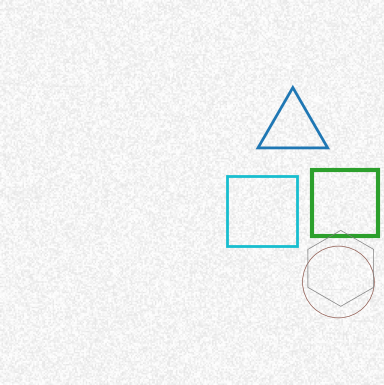[{"shape": "triangle", "thickness": 2, "radius": 0.52, "center": [0.761, 0.668]}, {"shape": "square", "thickness": 3, "radius": 0.43, "center": [0.896, 0.473]}, {"shape": "circle", "thickness": 0.5, "radius": 0.47, "center": [0.879, 0.268]}, {"shape": "hexagon", "thickness": 0.5, "radius": 0.49, "center": [0.885, 0.303]}, {"shape": "square", "thickness": 2, "radius": 0.46, "center": [0.68, 0.452]}]